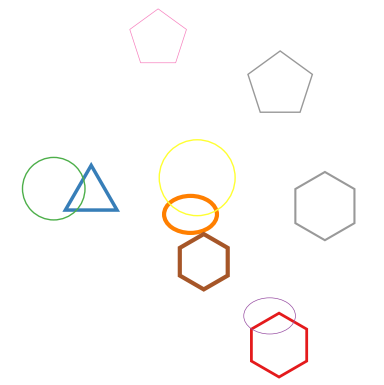[{"shape": "hexagon", "thickness": 2, "radius": 0.41, "center": [0.725, 0.104]}, {"shape": "triangle", "thickness": 2.5, "radius": 0.39, "center": [0.237, 0.493]}, {"shape": "circle", "thickness": 1, "radius": 0.41, "center": [0.14, 0.51]}, {"shape": "oval", "thickness": 0.5, "radius": 0.34, "center": [0.7, 0.179]}, {"shape": "oval", "thickness": 3, "radius": 0.34, "center": [0.495, 0.443]}, {"shape": "circle", "thickness": 1, "radius": 0.49, "center": [0.512, 0.538]}, {"shape": "hexagon", "thickness": 3, "radius": 0.36, "center": [0.529, 0.32]}, {"shape": "pentagon", "thickness": 0.5, "radius": 0.39, "center": [0.411, 0.9]}, {"shape": "pentagon", "thickness": 1, "radius": 0.44, "center": [0.728, 0.78]}, {"shape": "hexagon", "thickness": 1.5, "radius": 0.44, "center": [0.844, 0.465]}]